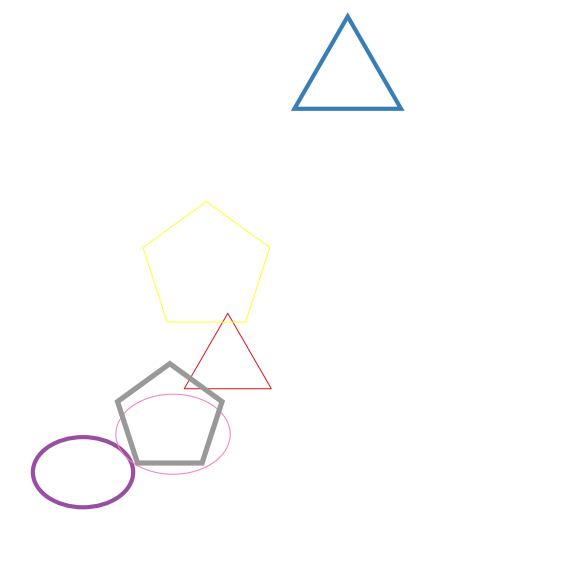[{"shape": "triangle", "thickness": 0.5, "radius": 0.44, "center": [0.394, 0.37]}, {"shape": "triangle", "thickness": 2, "radius": 0.53, "center": [0.602, 0.864]}, {"shape": "oval", "thickness": 2, "radius": 0.43, "center": [0.144, 0.181]}, {"shape": "pentagon", "thickness": 0.5, "radius": 0.58, "center": [0.357, 0.535]}, {"shape": "oval", "thickness": 0.5, "radius": 0.5, "center": [0.3, 0.247]}, {"shape": "pentagon", "thickness": 2.5, "radius": 0.48, "center": [0.294, 0.274]}]